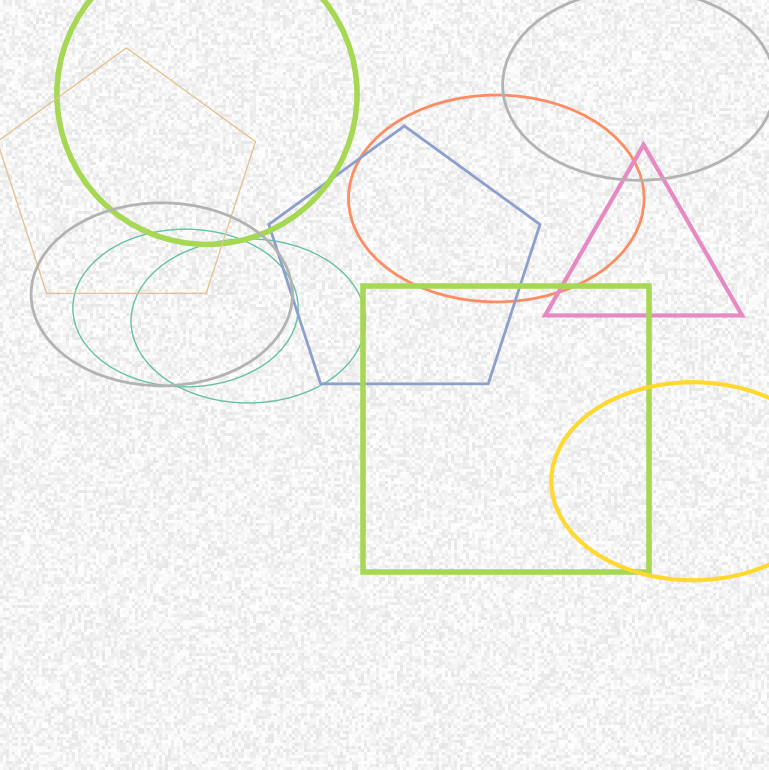[{"shape": "oval", "thickness": 0.5, "radius": 0.73, "center": [0.241, 0.6]}, {"shape": "oval", "thickness": 0.5, "radius": 0.76, "center": [0.322, 0.583]}, {"shape": "oval", "thickness": 1, "radius": 0.96, "center": [0.645, 0.742]}, {"shape": "pentagon", "thickness": 1, "radius": 0.93, "center": [0.525, 0.651]}, {"shape": "triangle", "thickness": 1.5, "radius": 0.74, "center": [0.836, 0.664]}, {"shape": "square", "thickness": 2, "radius": 0.93, "center": [0.657, 0.443]}, {"shape": "circle", "thickness": 2, "radius": 0.97, "center": [0.269, 0.878]}, {"shape": "oval", "thickness": 1.5, "radius": 0.92, "center": [0.9, 0.375]}, {"shape": "pentagon", "thickness": 0.5, "radius": 0.88, "center": [0.164, 0.762]}, {"shape": "oval", "thickness": 1, "radius": 0.88, "center": [0.83, 0.89]}, {"shape": "oval", "thickness": 1, "radius": 0.85, "center": [0.21, 0.618]}]